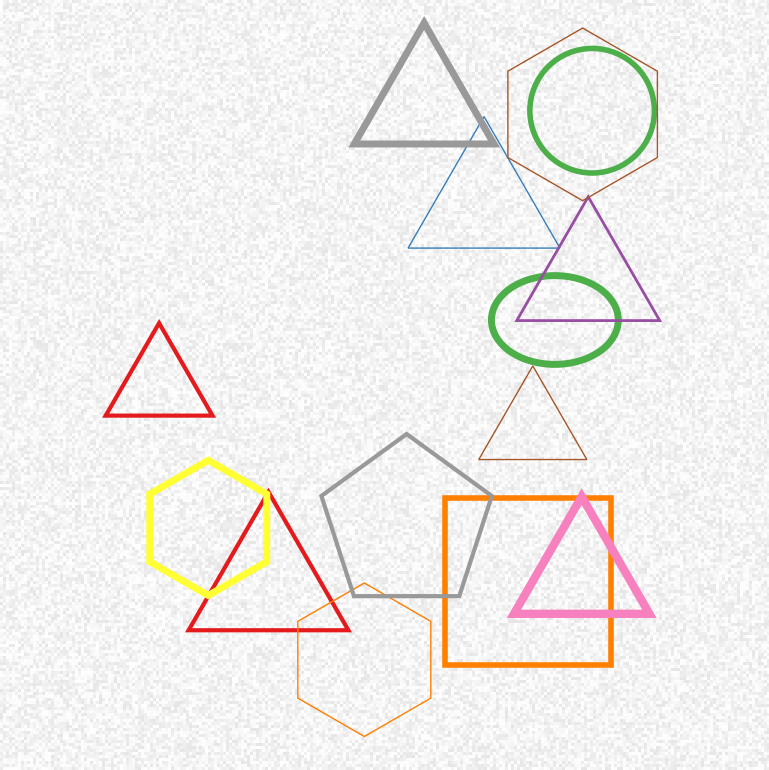[{"shape": "triangle", "thickness": 1.5, "radius": 0.4, "center": [0.207, 0.5]}, {"shape": "triangle", "thickness": 1.5, "radius": 0.6, "center": [0.349, 0.241]}, {"shape": "triangle", "thickness": 0.5, "radius": 0.57, "center": [0.629, 0.735]}, {"shape": "oval", "thickness": 2.5, "radius": 0.41, "center": [0.721, 0.584]}, {"shape": "circle", "thickness": 2, "radius": 0.4, "center": [0.769, 0.856]}, {"shape": "triangle", "thickness": 1, "radius": 0.54, "center": [0.764, 0.637]}, {"shape": "square", "thickness": 2, "radius": 0.54, "center": [0.686, 0.245]}, {"shape": "hexagon", "thickness": 0.5, "radius": 0.5, "center": [0.473, 0.143]}, {"shape": "hexagon", "thickness": 2.5, "radius": 0.44, "center": [0.271, 0.314]}, {"shape": "triangle", "thickness": 0.5, "radius": 0.41, "center": [0.692, 0.444]}, {"shape": "hexagon", "thickness": 0.5, "radius": 0.56, "center": [0.757, 0.851]}, {"shape": "triangle", "thickness": 3, "radius": 0.51, "center": [0.755, 0.254]}, {"shape": "pentagon", "thickness": 1.5, "radius": 0.58, "center": [0.528, 0.32]}, {"shape": "triangle", "thickness": 2.5, "radius": 0.52, "center": [0.551, 0.865]}]